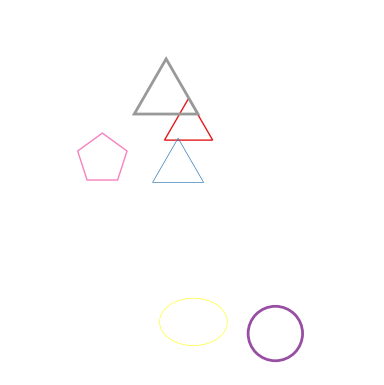[{"shape": "triangle", "thickness": 1, "radius": 0.36, "center": [0.49, 0.672]}, {"shape": "triangle", "thickness": 0.5, "radius": 0.38, "center": [0.463, 0.565]}, {"shape": "circle", "thickness": 2, "radius": 0.35, "center": [0.715, 0.134]}, {"shape": "oval", "thickness": 0.5, "radius": 0.44, "center": [0.502, 0.164]}, {"shape": "pentagon", "thickness": 1, "radius": 0.34, "center": [0.266, 0.587]}, {"shape": "triangle", "thickness": 2, "radius": 0.48, "center": [0.431, 0.752]}]